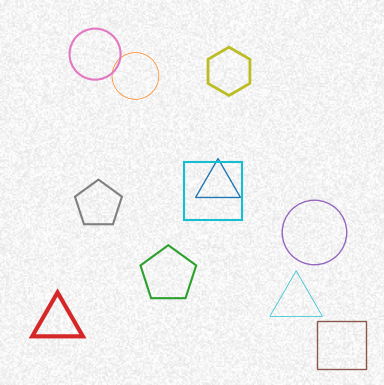[{"shape": "triangle", "thickness": 1, "radius": 0.34, "center": [0.566, 0.521]}, {"shape": "circle", "thickness": 0.5, "radius": 0.3, "center": [0.352, 0.803]}, {"shape": "pentagon", "thickness": 1.5, "radius": 0.38, "center": [0.437, 0.287]}, {"shape": "triangle", "thickness": 3, "radius": 0.38, "center": [0.149, 0.164]}, {"shape": "circle", "thickness": 1, "radius": 0.42, "center": [0.817, 0.396]}, {"shape": "square", "thickness": 1, "radius": 0.32, "center": [0.888, 0.103]}, {"shape": "circle", "thickness": 1.5, "radius": 0.33, "center": [0.247, 0.859]}, {"shape": "pentagon", "thickness": 1.5, "radius": 0.32, "center": [0.256, 0.469]}, {"shape": "hexagon", "thickness": 2, "radius": 0.31, "center": [0.595, 0.815]}, {"shape": "square", "thickness": 1.5, "radius": 0.38, "center": [0.553, 0.504]}, {"shape": "triangle", "thickness": 0.5, "radius": 0.39, "center": [0.769, 0.218]}]